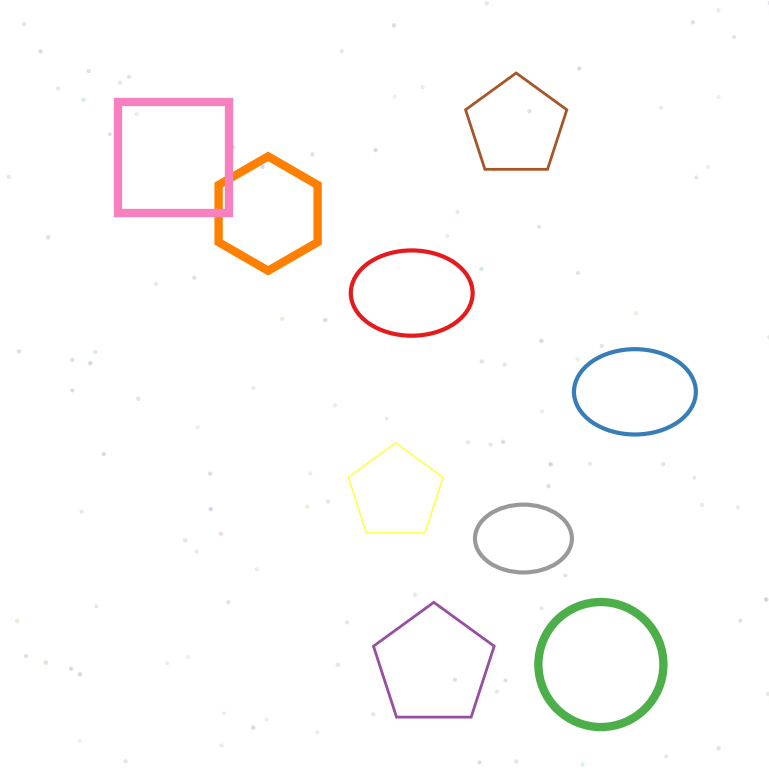[{"shape": "oval", "thickness": 1.5, "radius": 0.4, "center": [0.535, 0.619]}, {"shape": "oval", "thickness": 1.5, "radius": 0.4, "center": [0.825, 0.491]}, {"shape": "circle", "thickness": 3, "radius": 0.41, "center": [0.78, 0.137]}, {"shape": "pentagon", "thickness": 1, "radius": 0.41, "center": [0.563, 0.135]}, {"shape": "hexagon", "thickness": 3, "radius": 0.37, "center": [0.348, 0.723]}, {"shape": "pentagon", "thickness": 0.5, "radius": 0.32, "center": [0.514, 0.36]}, {"shape": "pentagon", "thickness": 1, "radius": 0.35, "center": [0.67, 0.836]}, {"shape": "square", "thickness": 3, "radius": 0.36, "center": [0.226, 0.795]}, {"shape": "oval", "thickness": 1.5, "radius": 0.31, "center": [0.68, 0.301]}]